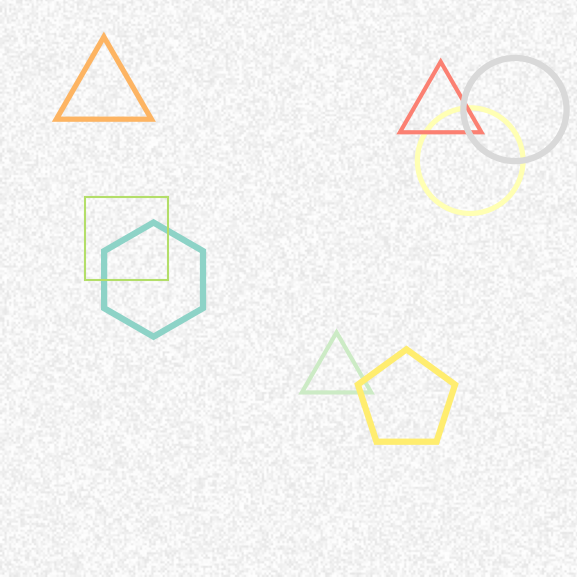[{"shape": "hexagon", "thickness": 3, "radius": 0.49, "center": [0.266, 0.515]}, {"shape": "circle", "thickness": 2.5, "radius": 0.46, "center": [0.814, 0.721]}, {"shape": "triangle", "thickness": 2, "radius": 0.41, "center": [0.763, 0.811]}, {"shape": "triangle", "thickness": 2.5, "radius": 0.48, "center": [0.18, 0.84]}, {"shape": "square", "thickness": 1, "radius": 0.36, "center": [0.219, 0.586]}, {"shape": "circle", "thickness": 3, "radius": 0.45, "center": [0.892, 0.809]}, {"shape": "triangle", "thickness": 2, "radius": 0.35, "center": [0.583, 0.354]}, {"shape": "pentagon", "thickness": 3, "radius": 0.44, "center": [0.704, 0.306]}]